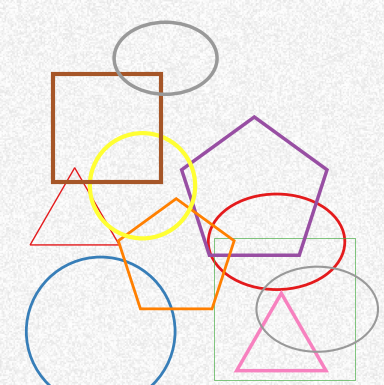[{"shape": "oval", "thickness": 2, "radius": 0.89, "center": [0.718, 0.372]}, {"shape": "triangle", "thickness": 1, "radius": 0.67, "center": [0.194, 0.431]}, {"shape": "circle", "thickness": 2, "radius": 0.97, "center": [0.262, 0.139]}, {"shape": "square", "thickness": 0.5, "radius": 0.92, "center": [0.739, 0.197]}, {"shape": "pentagon", "thickness": 2.5, "radius": 0.99, "center": [0.661, 0.498]}, {"shape": "pentagon", "thickness": 2, "radius": 0.79, "center": [0.458, 0.326]}, {"shape": "circle", "thickness": 3, "radius": 0.68, "center": [0.37, 0.518]}, {"shape": "square", "thickness": 3, "radius": 0.7, "center": [0.278, 0.667]}, {"shape": "triangle", "thickness": 2.5, "radius": 0.67, "center": [0.731, 0.104]}, {"shape": "oval", "thickness": 2.5, "radius": 0.67, "center": [0.43, 0.849]}, {"shape": "oval", "thickness": 1.5, "radius": 0.79, "center": [0.824, 0.197]}]